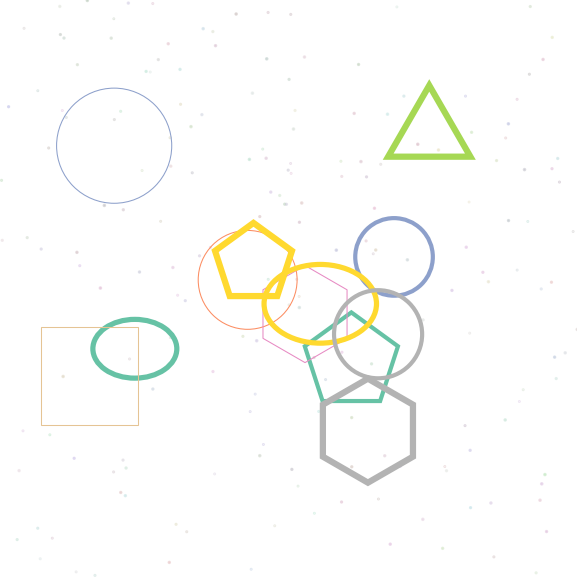[{"shape": "pentagon", "thickness": 2, "radius": 0.42, "center": [0.608, 0.373]}, {"shape": "oval", "thickness": 2.5, "radius": 0.36, "center": [0.234, 0.395]}, {"shape": "circle", "thickness": 0.5, "radius": 0.43, "center": [0.429, 0.515]}, {"shape": "circle", "thickness": 0.5, "radius": 0.5, "center": [0.198, 0.747]}, {"shape": "circle", "thickness": 2, "radius": 0.34, "center": [0.682, 0.554]}, {"shape": "hexagon", "thickness": 0.5, "radius": 0.42, "center": [0.528, 0.455]}, {"shape": "triangle", "thickness": 3, "radius": 0.41, "center": [0.743, 0.769]}, {"shape": "pentagon", "thickness": 3, "radius": 0.35, "center": [0.439, 0.543]}, {"shape": "oval", "thickness": 2.5, "radius": 0.49, "center": [0.555, 0.473]}, {"shape": "square", "thickness": 0.5, "radius": 0.42, "center": [0.156, 0.348]}, {"shape": "circle", "thickness": 2, "radius": 0.38, "center": [0.655, 0.42]}, {"shape": "hexagon", "thickness": 3, "radius": 0.45, "center": [0.637, 0.253]}]